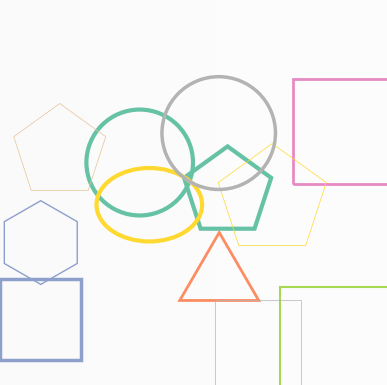[{"shape": "circle", "thickness": 3, "radius": 0.69, "center": [0.36, 0.578]}, {"shape": "pentagon", "thickness": 3, "radius": 0.59, "center": [0.587, 0.502]}, {"shape": "triangle", "thickness": 2, "radius": 0.59, "center": [0.566, 0.278]}, {"shape": "square", "thickness": 2.5, "radius": 0.52, "center": [0.104, 0.171]}, {"shape": "hexagon", "thickness": 1, "radius": 0.54, "center": [0.105, 0.37]}, {"shape": "square", "thickness": 2, "radius": 0.69, "center": [0.892, 0.659]}, {"shape": "square", "thickness": 1.5, "radius": 0.75, "center": [0.871, 0.105]}, {"shape": "pentagon", "thickness": 0.5, "radius": 0.73, "center": [0.703, 0.48]}, {"shape": "oval", "thickness": 3, "radius": 0.68, "center": [0.385, 0.468]}, {"shape": "pentagon", "thickness": 0.5, "radius": 0.62, "center": [0.154, 0.606]}, {"shape": "circle", "thickness": 2.5, "radius": 0.73, "center": [0.564, 0.654]}, {"shape": "square", "thickness": 0.5, "radius": 0.55, "center": [0.666, 0.11]}]